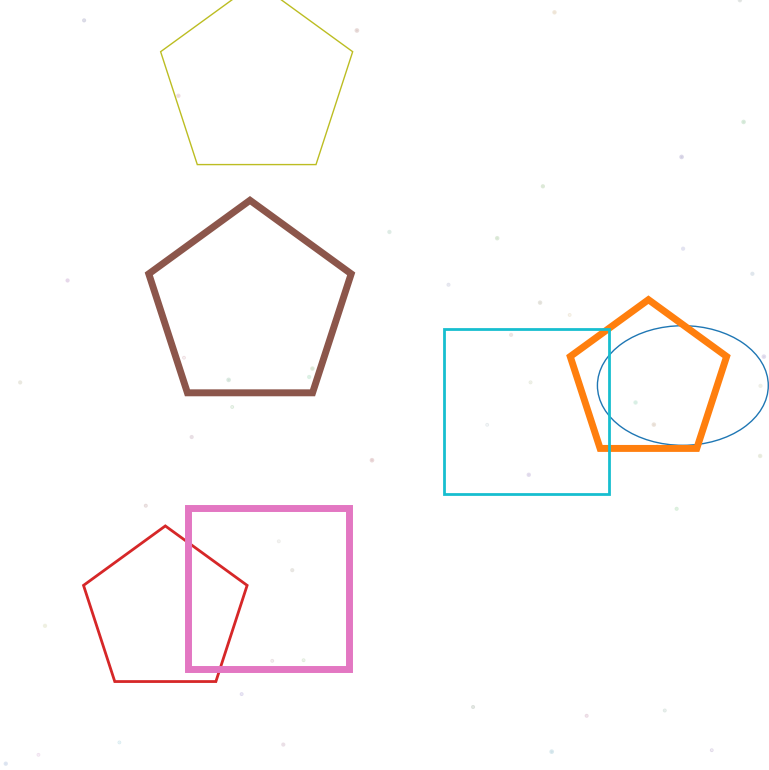[{"shape": "oval", "thickness": 0.5, "radius": 0.55, "center": [0.887, 0.499]}, {"shape": "pentagon", "thickness": 2.5, "radius": 0.53, "center": [0.842, 0.504]}, {"shape": "pentagon", "thickness": 1, "radius": 0.56, "center": [0.215, 0.205]}, {"shape": "pentagon", "thickness": 2.5, "radius": 0.69, "center": [0.325, 0.602]}, {"shape": "square", "thickness": 2.5, "radius": 0.52, "center": [0.349, 0.236]}, {"shape": "pentagon", "thickness": 0.5, "radius": 0.66, "center": [0.333, 0.892]}, {"shape": "square", "thickness": 1, "radius": 0.53, "center": [0.684, 0.466]}]